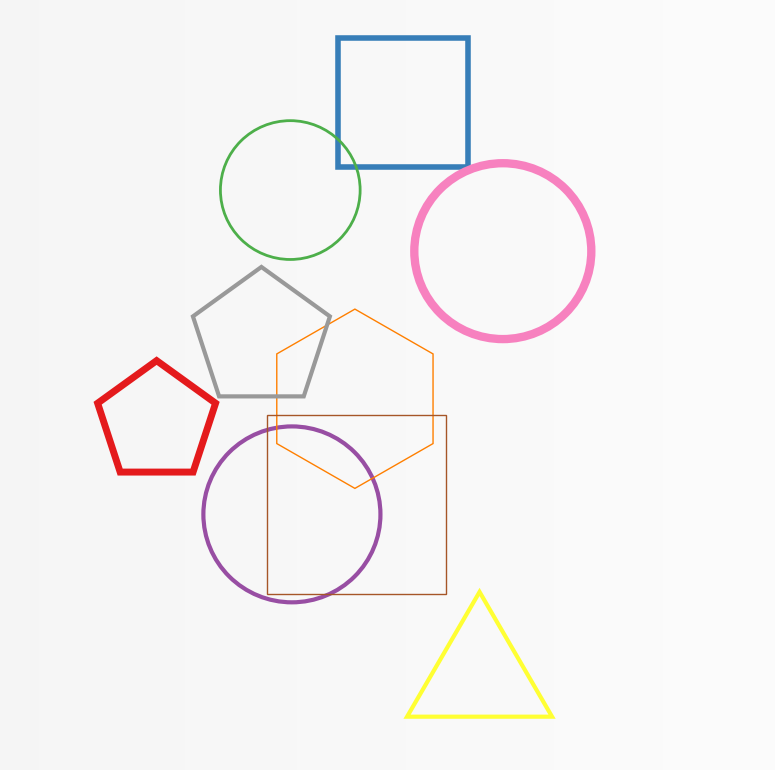[{"shape": "pentagon", "thickness": 2.5, "radius": 0.4, "center": [0.202, 0.452]}, {"shape": "square", "thickness": 2, "radius": 0.42, "center": [0.52, 0.867]}, {"shape": "circle", "thickness": 1, "radius": 0.45, "center": [0.375, 0.753]}, {"shape": "circle", "thickness": 1.5, "radius": 0.57, "center": [0.377, 0.332]}, {"shape": "hexagon", "thickness": 0.5, "radius": 0.58, "center": [0.458, 0.482]}, {"shape": "triangle", "thickness": 1.5, "radius": 0.54, "center": [0.619, 0.123]}, {"shape": "square", "thickness": 0.5, "radius": 0.58, "center": [0.46, 0.345]}, {"shape": "circle", "thickness": 3, "radius": 0.57, "center": [0.649, 0.674]}, {"shape": "pentagon", "thickness": 1.5, "radius": 0.46, "center": [0.337, 0.56]}]